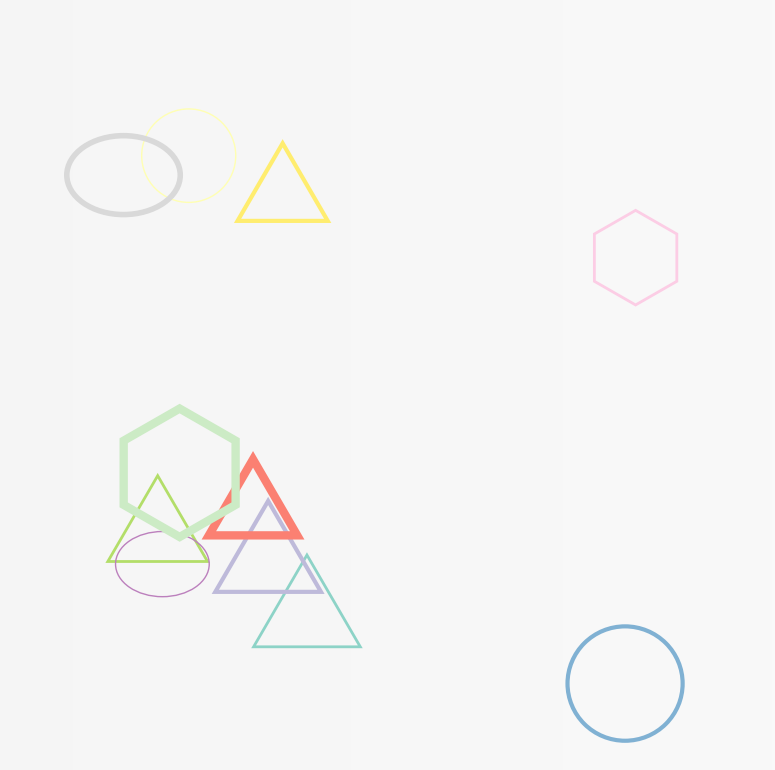[{"shape": "triangle", "thickness": 1, "radius": 0.4, "center": [0.396, 0.2]}, {"shape": "circle", "thickness": 0.5, "radius": 0.3, "center": [0.244, 0.798]}, {"shape": "triangle", "thickness": 1.5, "radius": 0.39, "center": [0.346, 0.271]}, {"shape": "triangle", "thickness": 3, "radius": 0.33, "center": [0.326, 0.338]}, {"shape": "circle", "thickness": 1.5, "radius": 0.37, "center": [0.807, 0.112]}, {"shape": "triangle", "thickness": 1, "radius": 0.37, "center": [0.203, 0.308]}, {"shape": "hexagon", "thickness": 1, "radius": 0.31, "center": [0.82, 0.665]}, {"shape": "oval", "thickness": 2, "radius": 0.37, "center": [0.159, 0.773]}, {"shape": "oval", "thickness": 0.5, "radius": 0.3, "center": [0.21, 0.267]}, {"shape": "hexagon", "thickness": 3, "radius": 0.42, "center": [0.232, 0.386]}, {"shape": "triangle", "thickness": 1.5, "radius": 0.34, "center": [0.365, 0.747]}]